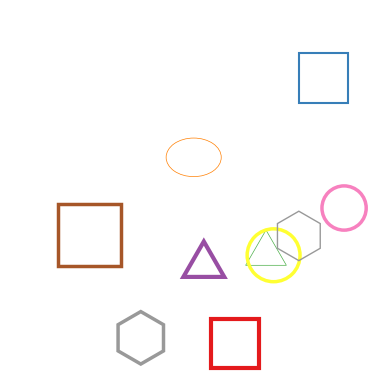[{"shape": "square", "thickness": 3, "radius": 0.32, "center": [0.61, 0.108]}, {"shape": "square", "thickness": 1.5, "radius": 0.32, "center": [0.84, 0.796]}, {"shape": "triangle", "thickness": 0.5, "radius": 0.31, "center": [0.691, 0.341]}, {"shape": "triangle", "thickness": 3, "radius": 0.31, "center": [0.529, 0.311]}, {"shape": "oval", "thickness": 0.5, "radius": 0.36, "center": [0.503, 0.591]}, {"shape": "circle", "thickness": 2.5, "radius": 0.34, "center": [0.711, 0.337]}, {"shape": "square", "thickness": 2.5, "radius": 0.41, "center": [0.232, 0.39]}, {"shape": "circle", "thickness": 2.5, "radius": 0.29, "center": [0.894, 0.46]}, {"shape": "hexagon", "thickness": 1, "radius": 0.32, "center": [0.776, 0.387]}, {"shape": "hexagon", "thickness": 2.5, "radius": 0.34, "center": [0.366, 0.123]}]